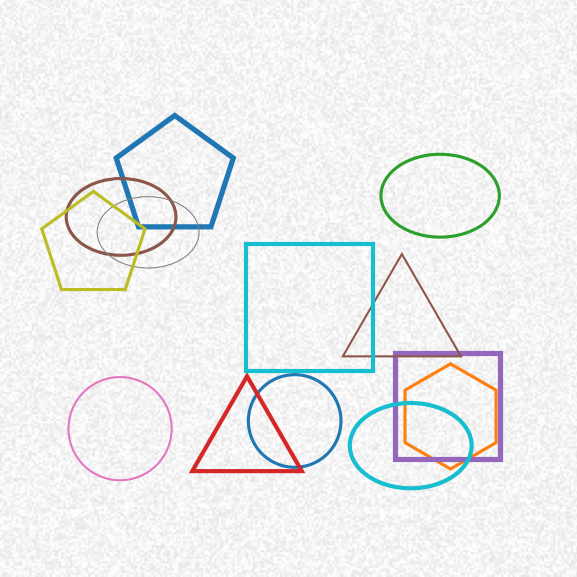[{"shape": "circle", "thickness": 1.5, "radius": 0.4, "center": [0.51, 0.27]}, {"shape": "pentagon", "thickness": 2.5, "radius": 0.53, "center": [0.303, 0.693]}, {"shape": "hexagon", "thickness": 1.5, "radius": 0.45, "center": [0.78, 0.278]}, {"shape": "oval", "thickness": 1.5, "radius": 0.51, "center": [0.762, 0.66]}, {"shape": "triangle", "thickness": 2, "radius": 0.55, "center": [0.428, 0.238]}, {"shape": "square", "thickness": 2.5, "radius": 0.46, "center": [0.775, 0.296]}, {"shape": "oval", "thickness": 1.5, "radius": 0.47, "center": [0.21, 0.624]}, {"shape": "triangle", "thickness": 1, "radius": 0.59, "center": [0.696, 0.441]}, {"shape": "circle", "thickness": 1, "radius": 0.45, "center": [0.208, 0.257]}, {"shape": "oval", "thickness": 0.5, "radius": 0.44, "center": [0.256, 0.597]}, {"shape": "pentagon", "thickness": 1.5, "radius": 0.47, "center": [0.162, 0.574]}, {"shape": "square", "thickness": 2, "radius": 0.55, "center": [0.536, 0.467]}, {"shape": "oval", "thickness": 2, "radius": 0.53, "center": [0.711, 0.227]}]